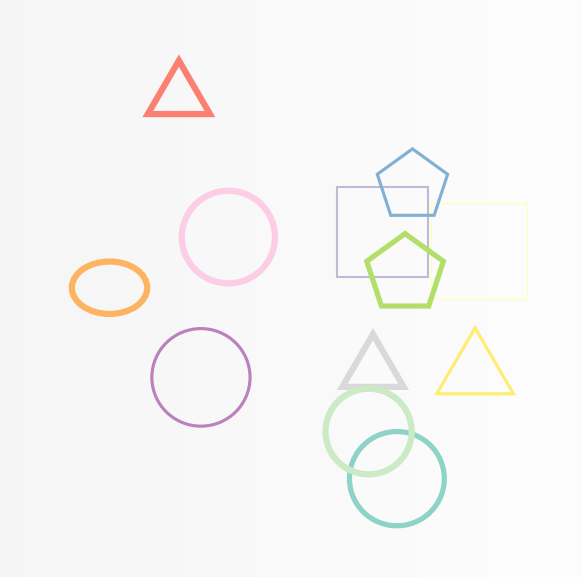[{"shape": "circle", "thickness": 2.5, "radius": 0.41, "center": [0.683, 0.17]}, {"shape": "square", "thickness": 0.5, "radius": 0.41, "center": [0.824, 0.564]}, {"shape": "square", "thickness": 1, "radius": 0.39, "center": [0.658, 0.598]}, {"shape": "triangle", "thickness": 3, "radius": 0.31, "center": [0.308, 0.833]}, {"shape": "pentagon", "thickness": 1.5, "radius": 0.32, "center": [0.71, 0.678]}, {"shape": "oval", "thickness": 3, "radius": 0.32, "center": [0.188, 0.501]}, {"shape": "pentagon", "thickness": 2.5, "radius": 0.35, "center": [0.697, 0.525]}, {"shape": "circle", "thickness": 3, "radius": 0.4, "center": [0.393, 0.589]}, {"shape": "triangle", "thickness": 3, "radius": 0.3, "center": [0.642, 0.36]}, {"shape": "circle", "thickness": 1.5, "radius": 0.42, "center": [0.346, 0.346]}, {"shape": "circle", "thickness": 3, "radius": 0.37, "center": [0.634, 0.252]}, {"shape": "triangle", "thickness": 1.5, "radius": 0.38, "center": [0.817, 0.355]}]